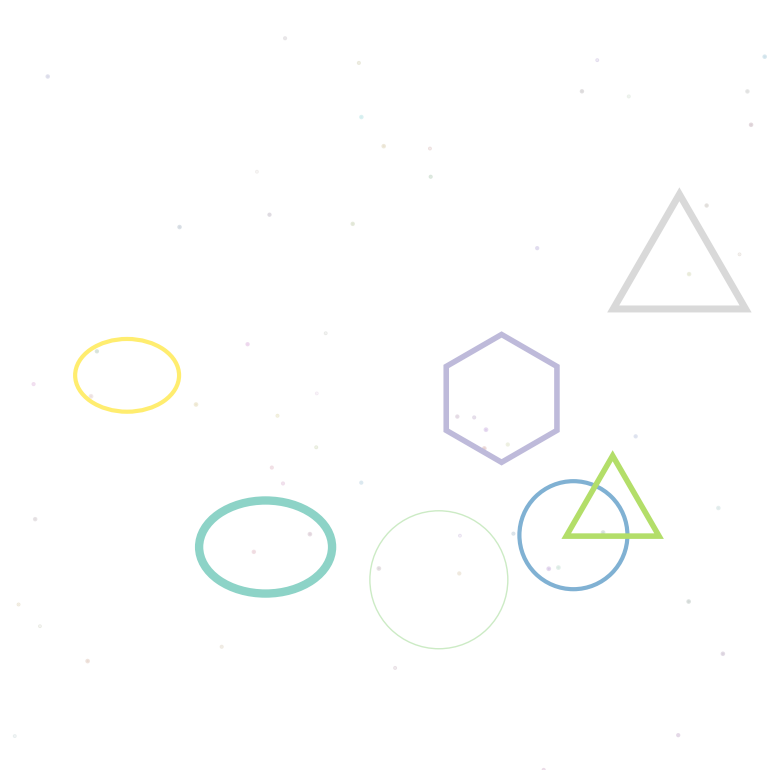[{"shape": "oval", "thickness": 3, "radius": 0.43, "center": [0.345, 0.29]}, {"shape": "hexagon", "thickness": 2, "radius": 0.42, "center": [0.651, 0.483]}, {"shape": "circle", "thickness": 1.5, "radius": 0.35, "center": [0.745, 0.305]}, {"shape": "triangle", "thickness": 2, "radius": 0.35, "center": [0.796, 0.339]}, {"shape": "triangle", "thickness": 2.5, "radius": 0.5, "center": [0.882, 0.648]}, {"shape": "circle", "thickness": 0.5, "radius": 0.45, "center": [0.57, 0.247]}, {"shape": "oval", "thickness": 1.5, "radius": 0.34, "center": [0.165, 0.513]}]